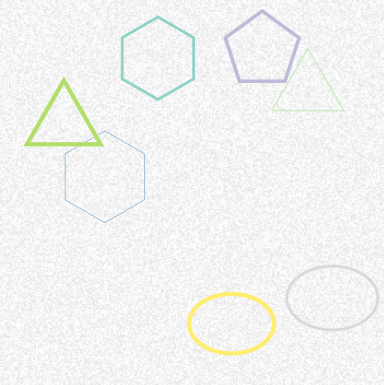[{"shape": "hexagon", "thickness": 2, "radius": 0.54, "center": [0.41, 0.849]}, {"shape": "pentagon", "thickness": 2.5, "radius": 0.5, "center": [0.681, 0.871]}, {"shape": "hexagon", "thickness": 0.5, "radius": 0.6, "center": [0.272, 0.541]}, {"shape": "triangle", "thickness": 3, "radius": 0.55, "center": [0.166, 0.68]}, {"shape": "oval", "thickness": 2, "radius": 0.59, "center": [0.863, 0.226]}, {"shape": "triangle", "thickness": 1, "radius": 0.54, "center": [0.8, 0.766]}, {"shape": "oval", "thickness": 3, "radius": 0.55, "center": [0.602, 0.159]}]